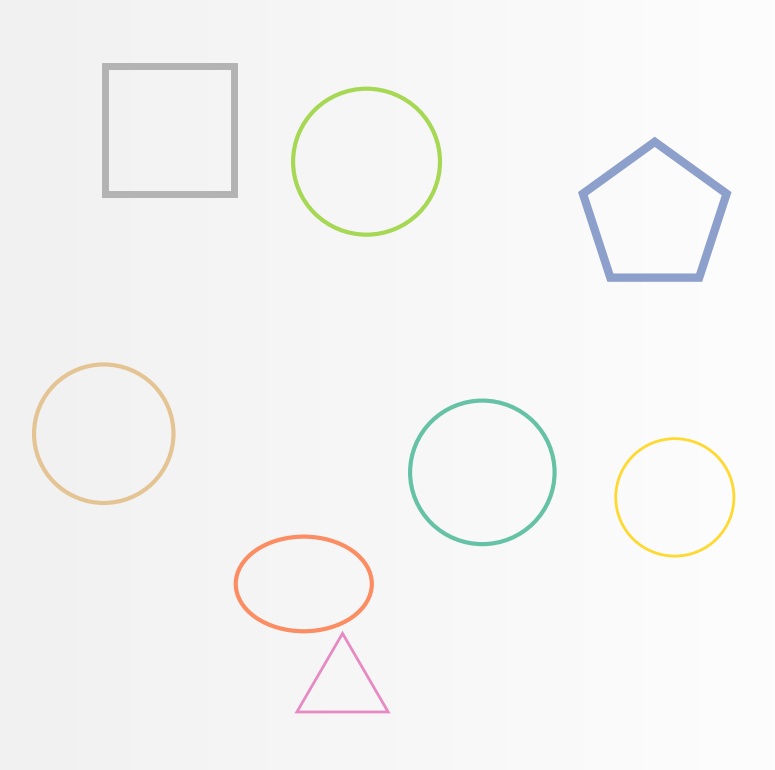[{"shape": "circle", "thickness": 1.5, "radius": 0.47, "center": [0.622, 0.387]}, {"shape": "oval", "thickness": 1.5, "radius": 0.44, "center": [0.392, 0.242]}, {"shape": "pentagon", "thickness": 3, "radius": 0.49, "center": [0.845, 0.718]}, {"shape": "triangle", "thickness": 1, "radius": 0.34, "center": [0.442, 0.109]}, {"shape": "circle", "thickness": 1.5, "radius": 0.47, "center": [0.473, 0.79]}, {"shape": "circle", "thickness": 1, "radius": 0.38, "center": [0.871, 0.354]}, {"shape": "circle", "thickness": 1.5, "radius": 0.45, "center": [0.134, 0.437]}, {"shape": "square", "thickness": 2.5, "radius": 0.42, "center": [0.219, 0.832]}]